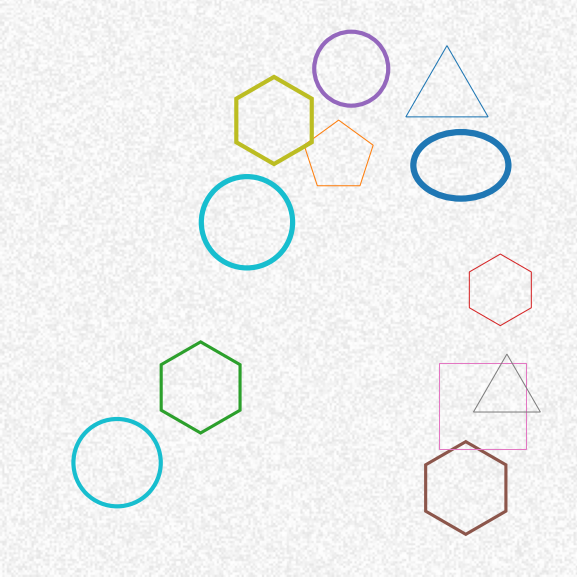[{"shape": "oval", "thickness": 3, "radius": 0.41, "center": [0.798, 0.713]}, {"shape": "triangle", "thickness": 0.5, "radius": 0.41, "center": [0.774, 0.838]}, {"shape": "pentagon", "thickness": 0.5, "radius": 0.31, "center": [0.586, 0.728]}, {"shape": "hexagon", "thickness": 1.5, "radius": 0.39, "center": [0.347, 0.328]}, {"shape": "hexagon", "thickness": 0.5, "radius": 0.31, "center": [0.866, 0.497]}, {"shape": "circle", "thickness": 2, "radius": 0.32, "center": [0.608, 0.88]}, {"shape": "hexagon", "thickness": 1.5, "radius": 0.4, "center": [0.807, 0.154]}, {"shape": "square", "thickness": 0.5, "radius": 0.38, "center": [0.836, 0.296]}, {"shape": "triangle", "thickness": 0.5, "radius": 0.33, "center": [0.878, 0.319]}, {"shape": "hexagon", "thickness": 2, "radius": 0.38, "center": [0.475, 0.791]}, {"shape": "circle", "thickness": 2.5, "radius": 0.4, "center": [0.428, 0.614]}, {"shape": "circle", "thickness": 2, "radius": 0.38, "center": [0.203, 0.198]}]